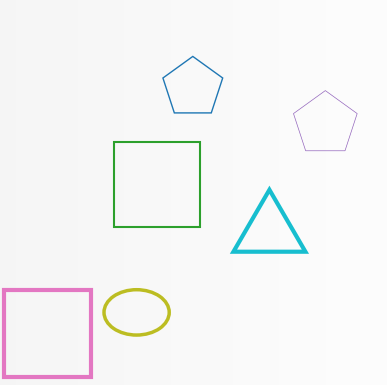[{"shape": "pentagon", "thickness": 1, "radius": 0.41, "center": [0.498, 0.772]}, {"shape": "square", "thickness": 1.5, "radius": 0.55, "center": [0.406, 0.52]}, {"shape": "pentagon", "thickness": 0.5, "radius": 0.43, "center": [0.84, 0.678]}, {"shape": "square", "thickness": 3, "radius": 0.56, "center": [0.122, 0.135]}, {"shape": "oval", "thickness": 2.5, "radius": 0.42, "center": [0.353, 0.189]}, {"shape": "triangle", "thickness": 3, "radius": 0.54, "center": [0.695, 0.4]}]